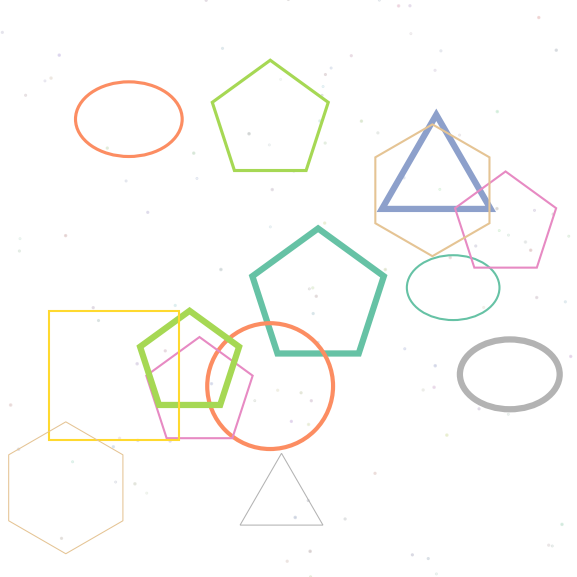[{"shape": "pentagon", "thickness": 3, "radius": 0.6, "center": [0.551, 0.484]}, {"shape": "oval", "thickness": 1, "radius": 0.4, "center": [0.785, 0.501]}, {"shape": "circle", "thickness": 2, "radius": 0.54, "center": [0.468, 0.331]}, {"shape": "oval", "thickness": 1.5, "radius": 0.46, "center": [0.223, 0.793]}, {"shape": "triangle", "thickness": 3, "radius": 0.54, "center": [0.756, 0.692]}, {"shape": "pentagon", "thickness": 1, "radius": 0.48, "center": [0.345, 0.319]}, {"shape": "pentagon", "thickness": 1, "radius": 0.46, "center": [0.875, 0.61]}, {"shape": "pentagon", "thickness": 1.5, "radius": 0.53, "center": [0.468, 0.789]}, {"shape": "pentagon", "thickness": 3, "radius": 0.45, "center": [0.328, 0.371]}, {"shape": "square", "thickness": 1, "radius": 0.56, "center": [0.197, 0.348]}, {"shape": "hexagon", "thickness": 1, "radius": 0.57, "center": [0.749, 0.67]}, {"shape": "hexagon", "thickness": 0.5, "radius": 0.57, "center": [0.114, 0.154]}, {"shape": "triangle", "thickness": 0.5, "radius": 0.41, "center": [0.487, 0.131]}, {"shape": "oval", "thickness": 3, "radius": 0.43, "center": [0.883, 0.351]}]